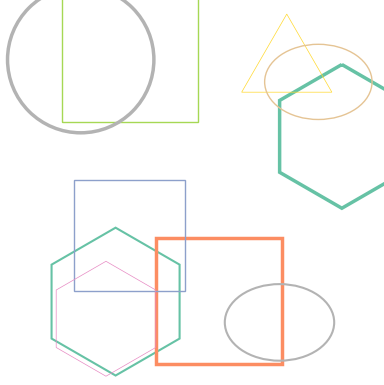[{"shape": "hexagon", "thickness": 1.5, "radius": 0.96, "center": [0.3, 0.217]}, {"shape": "hexagon", "thickness": 2.5, "radius": 0.93, "center": [0.888, 0.646]}, {"shape": "square", "thickness": 2.5, "radius": 0.82, "center": [0.569, 0.218]}, {"shape": "square", "thickness": 1, "radius": 0.72, "center": [0.336, 0.388]}, {"shape": "hexagon", "thickness": 0.5, "radius": 0.75, "center": [0.275, 0.172]}, {"shape": "square", "thickness": 1, "radius": 0.88, "center": [0.338, 0.858]}, {"shape": "triangle", "thickness": 0.5, "radius": 0.68, "center": [0.745, 0.828]}, {"shape": "oval", "thickness": 1, "radius": 0.7, "center": [0.827, 0.787]}, {"shape": "oval", "thickness": 1.5, "radius": 0.71, "center": [0.726, 0.163]}, {"shape": "circle", "thickness": 2.5, "radius": 0.95, "center": [0.21, 0.845]}]